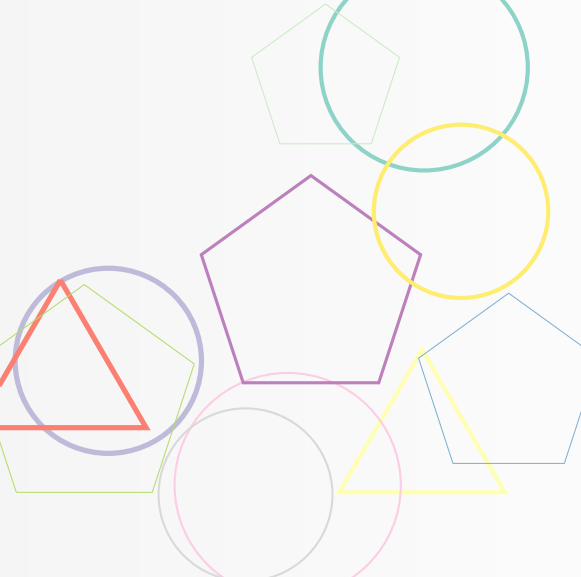[{"shape": "circle", "thickness": 2, "radius": 0.89, "center": [0.73, 0.882]}, {"shape": "triangle", "thickness": 2, "radius": 0.82, "center": [0.726, 0.229]}, {"shape": "circle", "thickness": 2.5, "radius": 0.8, "center": [0.186, 0.374]}, {"shape": "triangle", "thickness": 2.5, "radius": 0.85, "center": [0.104, 0.344]}, {"shape": "pentagon", "thickness": 0.5, "radius": 0.81, "center": [0.875, 0.329]}, {"shape": "pentagon", "thickness": 0.5, "radius": 0.99, "center": [0.145, 0.307]}, {"shape": "circle", "thickness": 1, "radius": 0.97, "center": [0.495, 0.159]}, {"shape": "circle", "thickness": 1, "radius": 0.75, "center": [0.422, 0.142]}, {"shape": "pentagon", "thickness": 1.5, "radius": 0.99, "center": [0.535, 0.497]}, {"shape": "pentagon", "thickness": 0.5, "radius": 0.67, "center": [0.56, 0.858]}, {"shape": "circle", "thickness": 2, "radius": 0.75, "center": [0.793, 0.633]}]